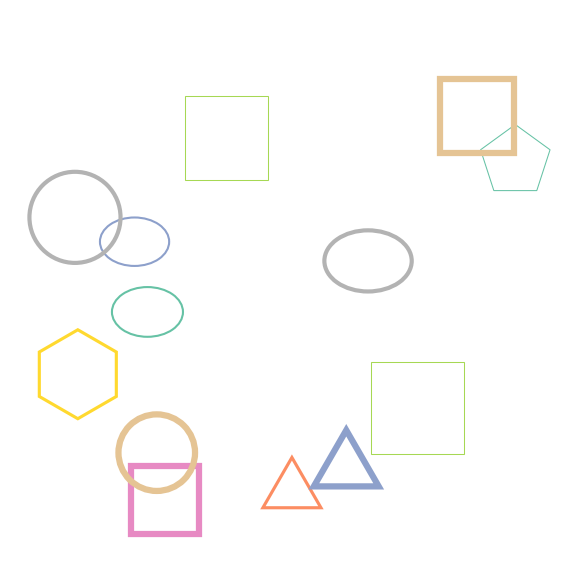[{"shape": "oval", "thickness": 1, "radius": 0.31, "center": [0.255, 0.459]}, {"shape": "pentagon", "thickness": 0.5, "radius": 0.32, "center": [0.892, 0.72]}, {"shape": "triangle", "thickness": 1.5, "radius": 0.29, "center": [0.505, 0.149]}, {"shape": "triangle", "thickness": 3, "radius": 0.32, "center": [0.6, 0.189]}, {"shape": "oval", "thickness": 1, "radius": 0.3, "center": [0.233, 0.581]}, {"shape": "square", "thickness": 3, "radius": 0.29, "center": [0.286, 0.133]}, {"shape": "square", "thickness": 0.5, "radius": 0.36, "center": [0.392, 0.761]}, {"shape": "square", "thickness": 0.5, "radius": 0.4, "center": [0.723, 0.293]}, {"shape": "hexagon", "thickness": 1.5, "radius": 0.38, "center": [0.135, 0.351]}, {"shape": "square", "thickness": 3, "radius": 0.32, "center": [0.826, 0.798]}, {"shape": "circle", "thickness": 3, "radius": 0.33, "center": [0.271, 0.215]}, {"shape": "oval", "thickness": 2, "radius": 0.38, "center": [0.637, 0.547]}, {"shape": "circle", "thickness": 2, "radius": 0.39, "center": [0.13, 0.623]}]